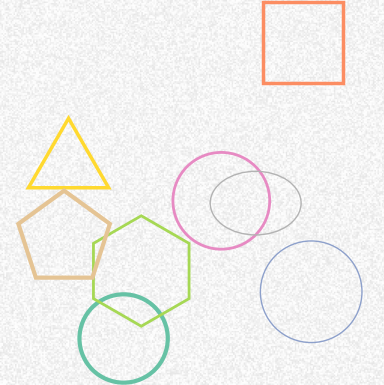[{"shape": "circle", "thickness": 3, "radius": 0.57, "center": [0.321, 0.121]}, {"shape": "square", "thickness": 2.5, "radius": 0.52, "center": [0.787, 0.89]}, {"shape": "circle", "thickness": 1, "radius": 0.66, "center": [0.808, 0.242]}, {"shape": "circle", "thickness": 2, "radius": 0.63, "center": [0.575, 0.478]}, {"shape": "hexagon", "thickness": 2, "radius": 0.72, "center": [0.367, 0.296]}, {"shape": "triangle", "thickness": 2.5, "radius": 0.6, "center": [0.178, 0.572]}, {"shape": "pentagon", "thickness": 3, "radius": 0.62, "center": [0.167, 0.38]}, {"shape": "oval", "thickness": 1, "radius": 0.59, "center": [0.664, 0.472]}]